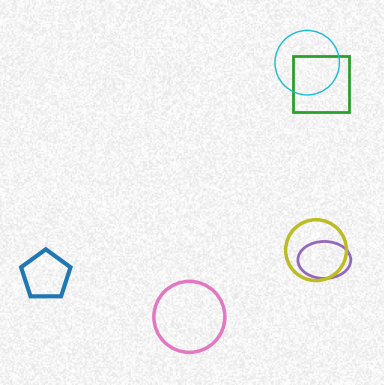[{"shape": "pentagon", "thickness": 3, "radius": 0.34, "center": [0.119, 0.285]}, {"shape": "square", "thickness": 2, "radius": 0.37, "center": [0.834, 0.782]}, {"shape": "oval", "thickness": 2, "radius": 0.34, "center": [0.842, 0.325]}, {"shape": "circle", "thickness": 2.5, "radius": 0.46, "center": [0.492, 0.177]}, {"shape": "circle", "thickness": 2.5, "radius": 0.4, "center": [0.821, 0.35]}, {"shape": "circle", "thickness": 1, "radius": 0.42, "center": [0.798, 0.837]}]